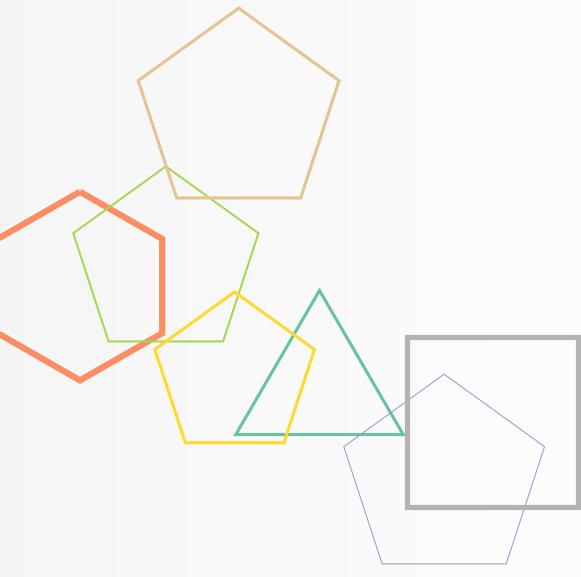[{"shape": "triangle", "thickness": 1.5, "radius": 0.83, "center": [0.55, 0.33]}, {"shape": "hexagon", "thickness": 3, "radius": 0.82, "center": [0.138, 0.504]}, {"shape": "pentagon", "thickness": 0.5, "radius": 0.91, "center": [0.764, 0.17]}, {"shape": "pentagon", "thickness": 1, "radius": 0.84, "center": [0.285, 0.543]}, {"shape": "pentagon", "thickness": 1.5, "radius": 0.72, "center": [0.404, 0.349]}, {"shape": "pentagon", "thickness": 1.5, "radius": 0.91, "center": [0.411, 0.803]}, {"shape": "square", "thickness": 2.5, "radius": 0.74, "center": [0.847, 0.268]}]